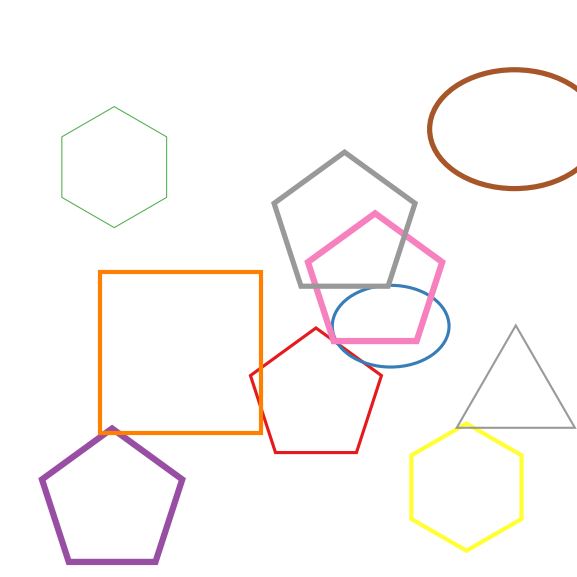[{"shape": "pentagon", "thickness": 1.5, "radius": 0.6, "center": [0.547, 0.312]}, {"shape": "oval", "thickness": 1.5, "radius": 0.51, "center": [0.676, 0.434]}, {"shape": "hexagon", "thickness": 0.5, "radius": 0.52, "center": [0.198, 0.71]}, {"shape": "pentagon", "thickness": 3, "radius": 0.64, "center": [0.194, 0.129]}, {"shape": "square", "thickness": 2, "radius": 0.7, "center": [0.313, 0.389]}, {"shape": "hexagon", "thickness": 2, "radius": 0.55, "center": [0.808, 0.156]}, {"shape": "oval", "thickness": 2.5, "radius": 0.73, "center": [0.891, 0.775]}, {"shape": "pentagon", "thickness": 3, "radius": 0.61, "center": [0.65, 0.507]}, {"shape": "pentagon", "thickness": 2.5, "radius": 0.64, "center": [0.597, 0.607]}, {"shape": "triangle", "thickness": 1, "radius": 0.59, "center": [0.893, 0.317]}]